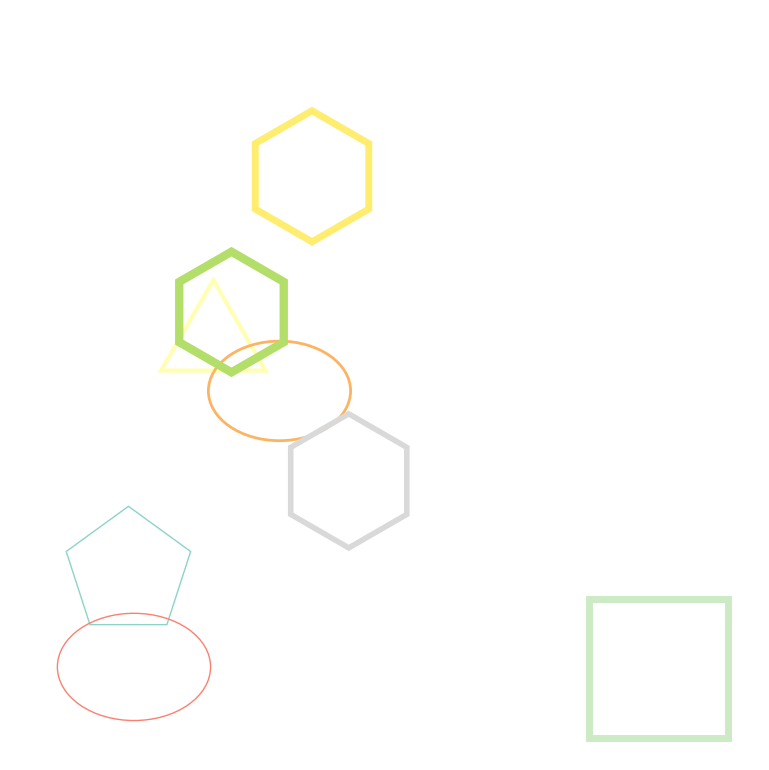[{"shape": "pentagon", "thickness": 0.5, "radius": 0.42, "center": [0.167, 0.258]}, {"shape": "triangle", "thickness": 1.5, "radius": 0.39, "center": [0.277, 0.558]}, {"shape": "oval", "thickness": 0.5, "radius": 0.5, "center": [0.174, 0.134]}, {"shape": "oval", "thickness": 1, "radius": 0.46, "center": [0.363, 0.492]}, {"shape": "hexagon", "thickness": 3, "radius": 0.39, "center": [0.301, 0.595]}, {"shape": "hexagon", "thickness": 2, "radius": 0.44, "center": [0.453, 0.375]}, {"shape": "square", "thickness": 2.5, "radius": 0.45, "center": [0.855, 0.132]}, {"shape": "hexagon", "thickness": 2.5, "radius": 0.43, "center": [0.405, 0.771]}]